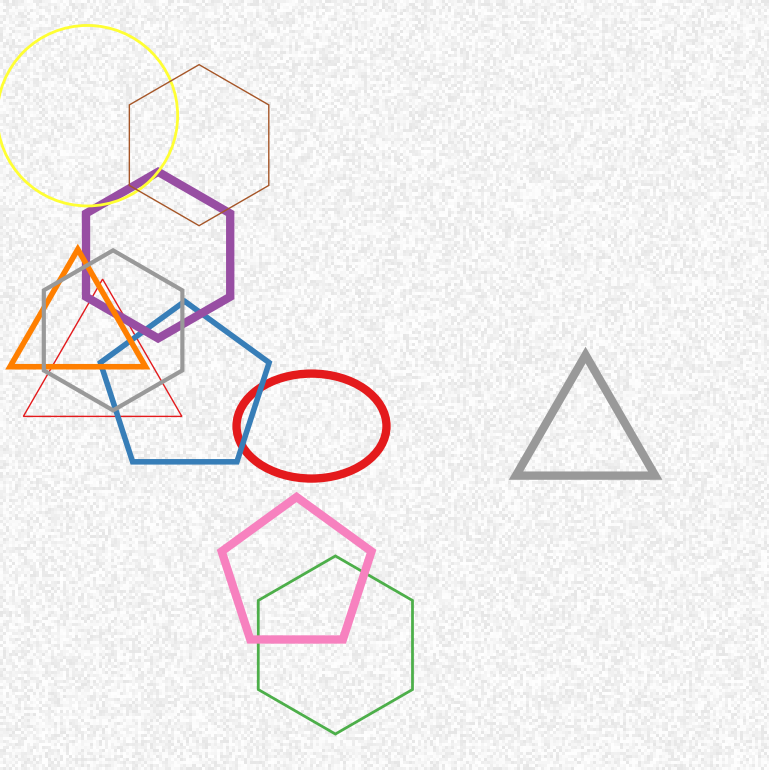[{"shape": "oval", "thickness": 3, "radius": 0.49, "center": [0.405, 0.447]}, {"shape": "triangle", "thickness": 0.5, "radius": 0.59, "center": [0.133, 0.519]}, {"shape": "pentagon", "thickness": 2, "radius": 0.58, "center": [0.24, 0.493]}, {"shape": "hexagon", "thickness": 1, "radius": 0.58, "center": [0.436, 0.162]}, {"shape": "hexagon", "thickness": 3, "radius": 0.54, "center": [0.205, 0.669]}, {"shape": "triangle", "thickness": 2, "radius": 0.51, "center": [0.101, 0.575]}, {"shape": "circle", "thickness": 1, "radius": 0.59, "center": [0.113, 0.85]}, {"shape": "hexagon", "thickness": 0.5, "radius": 0.52, "center": [0.259, 0.811]}, {"shape": "pentagon", "thickness": 3, "radius": 0.51, "center": [0.385, 0.252]}, {"shape": "triangle", "thickness": 3, "radius": 0.52, "center": [0.76, 0.435]}, {"shape": "hexagon", "thickness": 1.5, "radius": 0.52, "center": [0.147, 0.571]}]